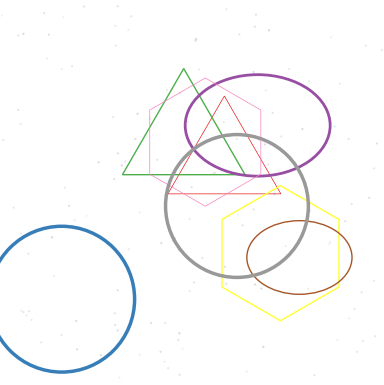[{"shape": "triangle", "thickness": 0.5, "radius": 0.85, "center": [0.583, 0.581]}, {"shape": "circle", "thickness": 2.5, "radius": 0.95, "center": [0.16, 0.223]}, {"shape": "triangle", "thickness": 1, "radius": 0.92, "center": [0.477, 0.638]}, {"shape": "oval", "thickness": 2, "radius": 0.94, "center": [0.669, 0.674]}, {"shape": "hexagon", "thickness": 1, "radius": 0.88, "center": [0.728, 0.342]}, {"shape": "oval", "thickness": 1, "radius": 0.68, "center": [0.778, 0.331]}, {"shape": "hexagon", "thickness": 0.5, "radius": 0.83, "center": [0.533, 0.631]}, {"shape": "circle", "thickness": 2.5, "radius": 0.93, "center": [0.615, 0.465]}]